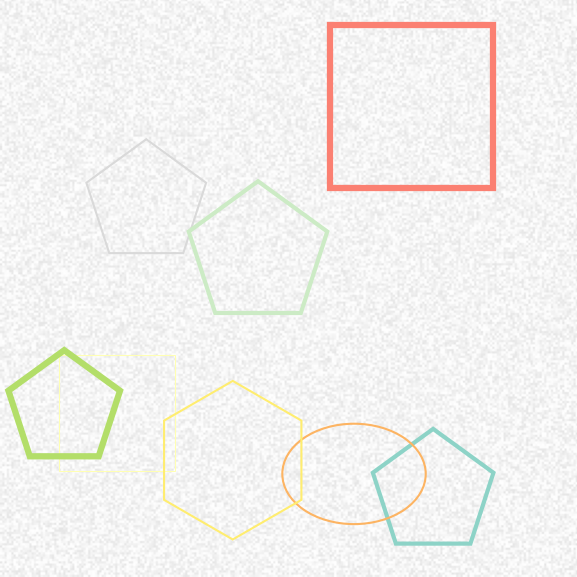[{"shape": "pentagon", "thickness": 2, "radius": 0.55, "center": [0.75, 0.147]}, {"shape": "square", "thickness": 0.5, "radius": 0.5, "center": [0.203, 0.284]}, {"shape": "square", "thickness": 3, "radius": 0.71, "center": [0.713, 0.815]}, {"shape": "oval", "thickness": 1, "radius": 0.62, "center": [0.613, 0.178]}, {"shape": "pentagon", "thickness": 3, "radius": 0.51, "center": [0.111, 0.291]}, {"shape": "pentagon", "thickness": 1, "radius": 0.54, "center": [0.253, 0.649]}, {"shape": "pentagon", "thickness": 2, "radius": 0.63, "center": [0.447, 0.559]}, {"shape": "hexagon", "thickness": 1, "radius": 0.69, "center": [0.403, 0.202]}]